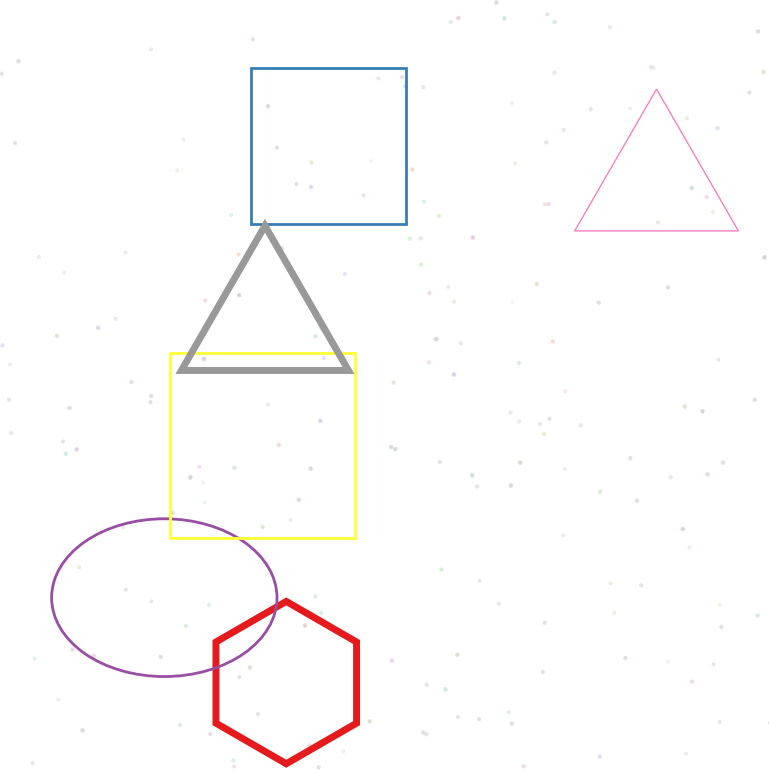[{"shape": "hexagon", "thickness": 2.5, "radius": 0.53, "center": [0.372, 0.114]}, {"shape": "square", "thickness": 1, "radius": 0.51, "center": [0.427, 0.811]}, {"shape": "oval", "thickness": 1, "radius": 0.73, "center": [0.213, 0.224]}, {"shape": "square", "thickness": 1, "radius": 0.6, "center": [0.341, 0.422]}, {"shape": "triangle", "thickness": 0.5, "radius": 0.61, "center": [0.853, 0.761]}, {"shape": "triangle", "thickness": 2.5, "radius": 0.63, "center": [0.344, 0.582]}]